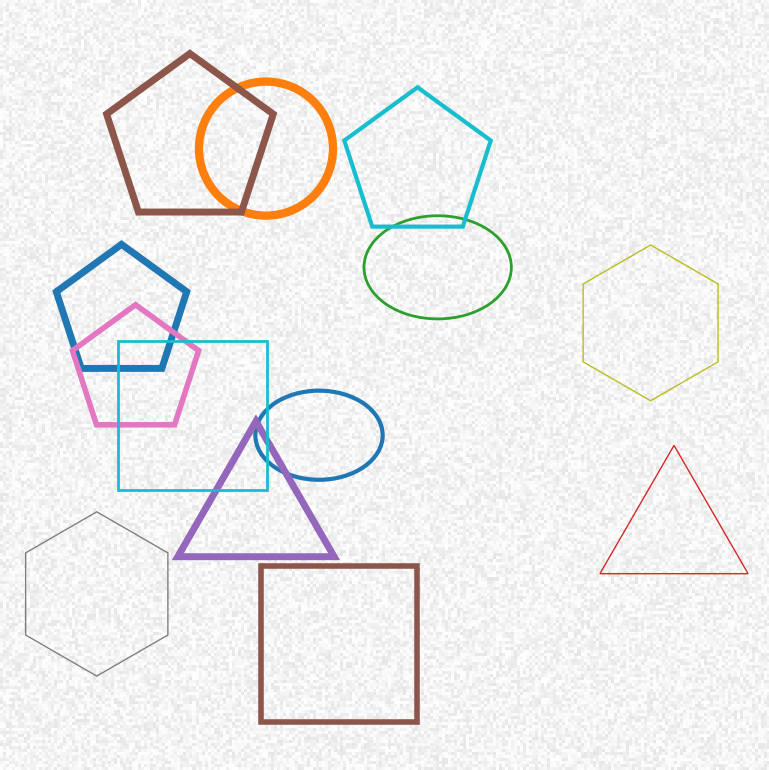[{"shape": "pentagon", "thickness": 2.5, "radius": 0.45, "center": [0.158, 0.594]}, {"shape": "oval", "thickness": 1.5, "radius": 0.41, "center": [0.414, 0.435]}, {"shape": "circle", "thickness": 3, "radius": 0.44, "center": [0.345, 0.807]}, {"shape": "oval", "thickness": 1, "radius": 0.48, "center": [0.568, 0.653]}, {"shape": "triangle", "thickness": 0.5, "radius": 0.56, "center": [0.875, 0.311]}, {"shape": "triangle", "thickness": 2.5, "radius": 0.59, "center": [0.332, 0.336]}, {"shape": "square", "thickness": 2, "radius": 0.51, "center": [0.44, 0.163]}, {"shape": "pentagon", "thickness": 2.5, "radius": 0.57, "center": [0.247, 0.817]}, {"shape": "pentagon", "thickness": 2, "radius": 0.43, "center": [0.176, 0.518]}, {"shape": "hexagon", "thickness": 0.5, "radius": 0.53, "center": [0.126, 0.229]}, {"shape": "hexagon", "thickness": 0.5, "radius": 0.51, "center": [0.845, 0.581]}, {"shape": "pentagon", "thickness": 1.5, "radius": 0.5, "center": [0.542, 0.787]}, {"shape": "square", "thickness": 1, "radius": 0.48, "center": [0.25, 0.461]}]